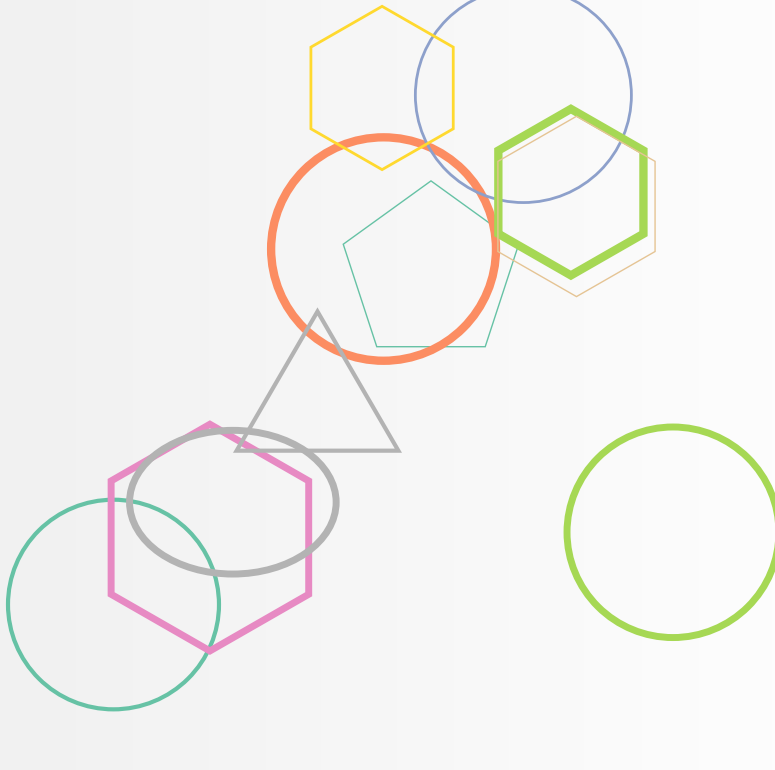[{"shape": "pentagon", "thickness": 0.5, "radius": 0.6, "center": [0.556, 0.646]}, {"shape": "circle", "thickness": 1.5, "radius": 0.68, "center": [0.146, 0.215]}, {"shape": "circle", "thickness": 3, "radius": 0.73, "center": [0.495, 0.677]}, {"shape": "circle", "thickness": 1, "radius": 0.7, "center": [0.675, 0.876]}, {"shape": "hexagon", "thickness": 2.5, "radius": 0.74, "center": [0.271, 0.302]}, {"shape": "circle", "thickness": 2.5, "radius": 0.68, "center": [0.868, 0.309]}, {"shape": "hexagon", "thickness": 3, "radius": 0.54, "center": [0.737, 0.75]}, {"shape": "hexagon", "thickness": 1, "radius": 0.53, "center": [0.493, 0.886]}, {"shape": "hexagon", "thickness": 0.5, "radius": 0.59, "center": [0.744, 0.732]}, {"shape": "triangle", "thickness": 1.5, "radius": 0.6, "center": [0.41, 0.475]}, {"shape": "oval", "thickness": 2.5, "radius": 0.67, "center": [0.3, 0.348]}]